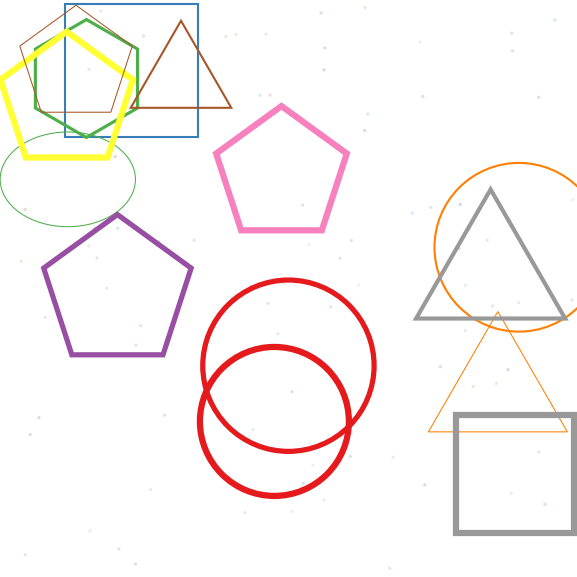[{"shape": "circle", "thickness": 3, "radius": 0.64, "center": [0.475, 0.269]}, {"shape": "circle", "thickness": 2.5, "radius": 0.74, "center": [0.499, 0.366]}, {"shape": "square", "thickness": 1, "radius": 0.58, "center": [0.228, 0.877]}, {"shape": "hexagon", "thickness": 1.5, "radius": 0.51, "center": [0.15, 0.863]}, {"shape": "oval", "thickness": 0.5, "radius": 0.59, "center": [0.117, 0.689]}, {"shape": "pentagon", "thickness": 2.5, "radius": 0.67, "center": [0.203, 0.493]}, {"shape": "circle", "thickness": 1, "radius": 0.73, "center": [0.898, 0.571]}, {"shape": "triangle", "thickness": 0.5, "radius": 0.69, "center": [0.862, 0.321]}, {"shape": "pentagon", "thickness": 3, "radius": 0.6, "center": [0.115, 0.824]}, {"shape": "pentagon", "thickness": 0.5, "radius": 0.51, "center": [0.132, 0.888]}, {"shape": "triangle", "thickness": 1, "radius": 0.5, "center": [0.313, 0.863]}, {"shape": "pentagon", "thickness": 3, "radius": 0.59, "center": [0.487, 0.697]}, {"shape": "square", "thickness": 3, "radius": 0.51, "center": [0.892, 0.178]}, {"shape": "triangle", "thickness": 2, "radius": 0.75, "center": [0.85, 0.522]}]